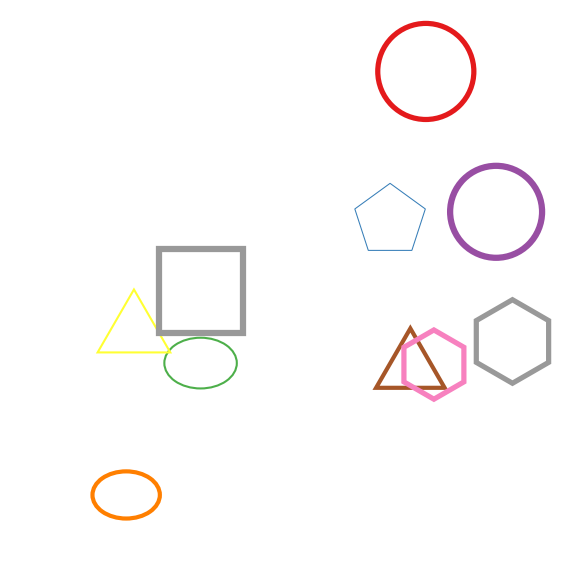[{"shape": "circle", "thickness": 2.5, "radius": 0.42, "center": [0.737, 0.875]}, {"shape": "pentagon", "thickness": 0.5, "radius": 0.32, "center": [0.675, 0.617]}, {"shape": "oval", "thickness": 1, "radius": 0.31, "center": [0.347, 0.37]}, {"shape": "circle", "thickness": 3, "radius": 0.4, "center": [0.859, 0.632]}, {"shape": "oval", "thickness": 2, "radius": 0.29, "center": [0.218, 0.142]}, {"shape": "triangle", "thickness": 1, "radius": 0.36, "center": [0.232, 0.425]}, {"shape": "triangle", "thickness": 2, "radius": 0.34, "center": [0.711, 0.362]}, {"shape": "hexagon", "thickness": 2.5, "radius": 0.3, "center": [0.751, 0.368]}, {"shape": "square", "thickness": 3, "radius": 0.36, "center": [0.348, 0.495]}, {"shape": "hexagon", "thickness": 2.5, "radius": 0.36, "center": [0.887, 0.408]}]